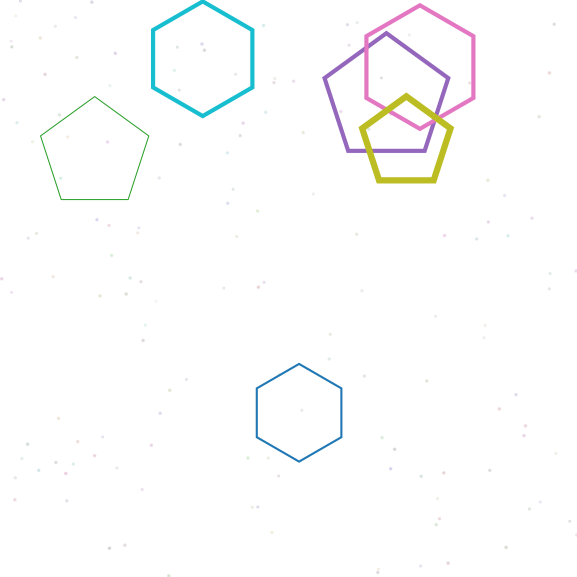[{"shape": "hexagon", "thickness": 1, "radius": 0.42, "center": [0.518, 0.284]}, {"shape": "pentagon", "thickness": 0.5, "radius": 0.49, "center": [0.164, 0.733]}, {"shape": "pentagon", "thickness": 2, "radius": 0.56, "center": [0.669, 0.829]}, {"shape": "hexagon", "thickness": 2, "radius": 0.53, "center": [0.727, 0.883]}, {"shape": "pentagon", "thickness": 3, "radius": 0.4, "center": [0.704, 0.752]}, {"shape": "hexagon", "thickness": 2, "radius": 0.5, "center": [0.351, 0.897]}]